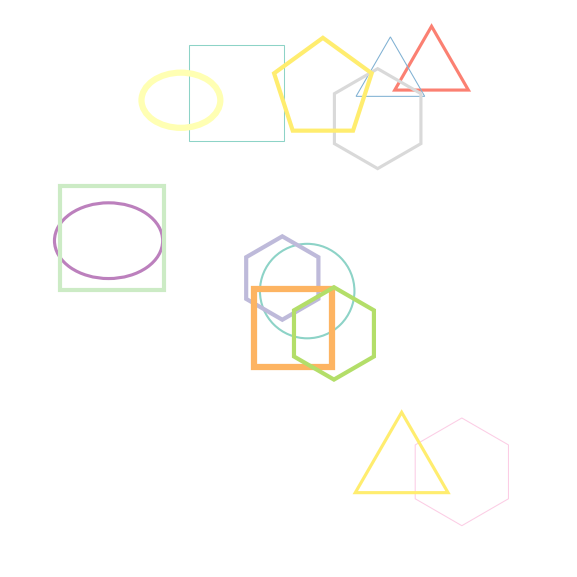[{"shape": "circle", "thickness": 1, "radius": 0.41, "center": [0.532, 0.495]}, {"shape": "square", "thickness": 0.5, "radius": 0.41, "center": [0.409, 0.838]}, {"shape": "oval", "thickness": 3, "radius": 0.34, "center": [0.313, 0.826]}, {"shape": "hexagon", "thickness": 2, "radius": 0.36, "center": [0.489, 0.518]}, {"shape": "triangle", "thickness": 1.5, "radius": 0.37, "center": [0.747, 0.88]}, {"shape": "triangle", "thickness": 0.5, "radius": 0.34, "center": [0.676, 0.867]}, {"shape": "square", "thickness": 3, "radius": 0.34, "center": [0.508, 0.432]}, {"shape": "hexagon", "thickness": 2, "radius": 0.4, "center": [0.578, 0.422]}, {"shape": "hexagon", "thickness": 0.5, "radius": 0.47, "center": [0.8, 0.182]}, {"shape": "hexagon", "thickness": 1.5, "radius": 0.43, "center": [0.654, 0.794]}, {"shape": "oval", "thickness": 1.5, "radius": 0.47, "center": [0.188, 0.582]}, {"shape": "square", "thickness": 2, "radius": 0.45, "center": [0.193, 0.586]}, {"shape": "triangle", "thickness": 1.5, "radius": 0.46, "center": [0.696, 0.192]}, {"shape": "pentagon", "thickness": 2, "radius": 0.44, "center": [0.559, 0.845]}]